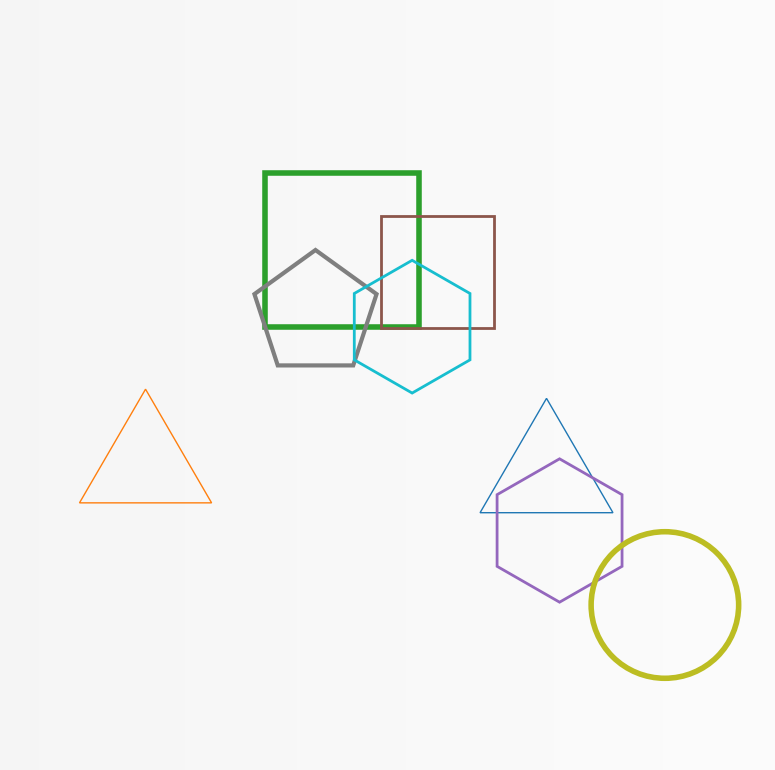[{"shape": "triangle", "thickness": 0.5, "radius": 0.49, "center": [0.705, 0.384]}, {"shape": "triangle", "thickness": 0.5, "radius": 0.49, "center": [0.188, 0.396]}, {"shape": "square", "thickness": 2, "radius": 0.5, "center": [0.441, 0.675]}, {"shape": "hexagon", "thickness": 1, "radius": 0.47, "center": [0.722, 0.311]}, {"shape": "square", "thickness": 1, "radius": 0.36, "center": [0.565, 0.647]}, {"shape": "pentagon", "thickness": 1.5, "radius": 0.41, "center": [0.407, 0.592]}, {"shape": "circle", "thickness": 2, "radius": 0.48, "center": [0.858, 0.214]}, {"shape": "hexagon", "thickness": 1, "radius": 0.43, "center": [0.532, 0.576]}]